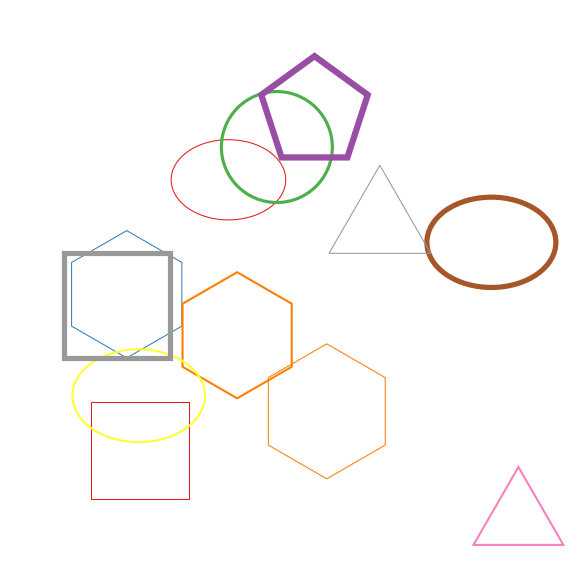[{"shape": "square", "thickness": 0.5, "radius": 0.42, "center": [0.243, 0.219]}, {"shape": "oval", "thickness": 0.5, "radius": 0.5, "center": [0.396, 0.688]}, {"shape": "hexagon", "thickness": 0.5, "radius": 0.55, "center": [0.219, 0.49]}, {"shape": "circle", "thickness": 1.5, "radius": 0.48, "center": [0.479, 0.745]}, {"shape": "pentagon", "thickness": 3, "radius": 0.48, "center": [0.545, 0.805]}, {"shape": "hexagon", "thickness": 0.5, "radius": 0.58, "center": [0.566, 0.287]}, {"shape": "hexagon", "thickness": 1, "radius": 0.55, "center": [0.411, 0.419]}, {"shape": "oval", "thickness": 1, "radius": 0.57, "center": [0.24, 0.314]}, {"shape": "oval", "thickness": 2.5, "radius": 0.56, "center": [0.851, 0.58]}, {"shape": "triangle", "thickness": 1, "radius": 0.45, "center": [0.898, 0.101]}, {"shape": "triangle", "thickness": 0.5, "radius": 0.51, "center": [0.658, 0.611]}, {"shape": "square", "thickness": 2.5, "radius": 0.46, "center": [0.203, 0.47]}]